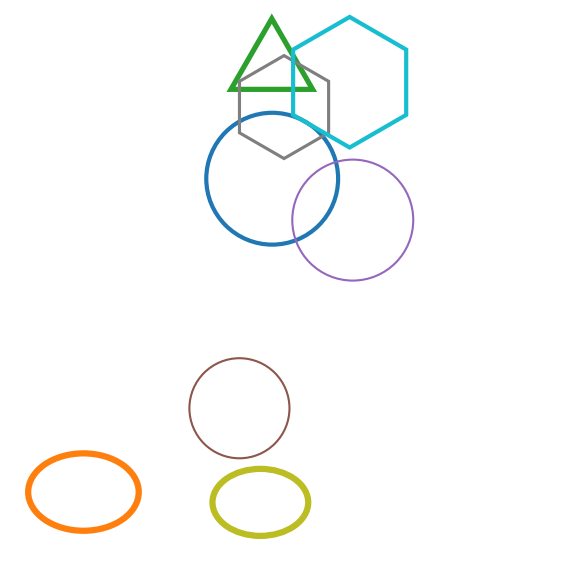[{"shape": "circle", "thickness": 2, "radius": 0.57, "center": [0.471, 0.69]}, {"shape": "oval", "thickness": 3, "radius": 0.48, "center": [0.145, 0.147]}, {"shape": "triangle", "thickness": 2.5, "radius": 0.41, "center": [0.471, 0.885]}, {"shape": "circle", "thickness": 1, "radius": 0.52, "center": [0.611, 0.618]}, {"shape": "circle", "thickness": 1, "radius": 0.43, "center": [0.415, 0.292]}, {"shape": "hexagon", "thickness": 1.5, "radius": 0.45, "center": [0.492, 0.814]}, {"shape": "oval", "thickness": 3, "radius": 0.41, "center": [0.451, 0.129]}, {"shape": "hexagon", "thickness": 2, "radius": 0.57, "center": [0.605, 0.857]}]